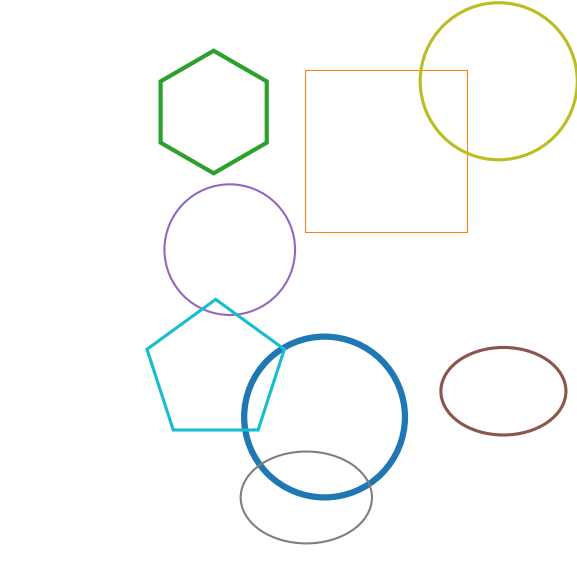[{"shape": "circle", "thickness": 3, "radius": 0.7, "center": [0.562, 0.277]}, {"shape": "square", "thickness": 0.5, "radius": 0.7, "center": [0.669, 0.738]}, {"shape": "hexagon", "thickness": 2, "radius": 0.53, "center": [0.37, 0.805]}, {"shape": "circle", "thickness": 1, "radius": 0.57, "center": [0.398, 0.567]}, {"shape": "oval", "thickness": 1.5, "radius": 0.54, "center": [0.872, 0.322]}, {"shape": "oval", "thickness": 1, "radius": 0.57, "center": [0.53, 0.138]}, {"shape": "circle", "thickness": 1.5, "radius": 0.68, "center": [0.864, 0.858]}, {"shape": "pentagon", "thickness": 1.5, "radius": 0.63, "center": [0.373, 0.356]}]